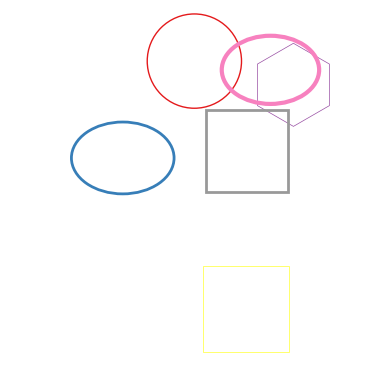[{"shape": "circle", "thickness": 1, "radius": 0.61, "center": [0.505, 0.841]}, {"shape": "oval", "thickness": 2, "radius": 0.67, "center": [0.319, 0.59]}, {"shape": "hexagon", "thickness": 0.5, "radius": 0.54, "center": [0.762, 0.78]}, {"shape": "square", "thickness": 0.5, "radius": 0.56, "center": [0.639, 0.198]}, {"shape": "oval", "thickness": 3, "radius": 0.63, "center": [0.702, 0.819]}, {"shape": "square", "thickness": 2, "radius": 0.53, "center": [0.642, 0.609]}]